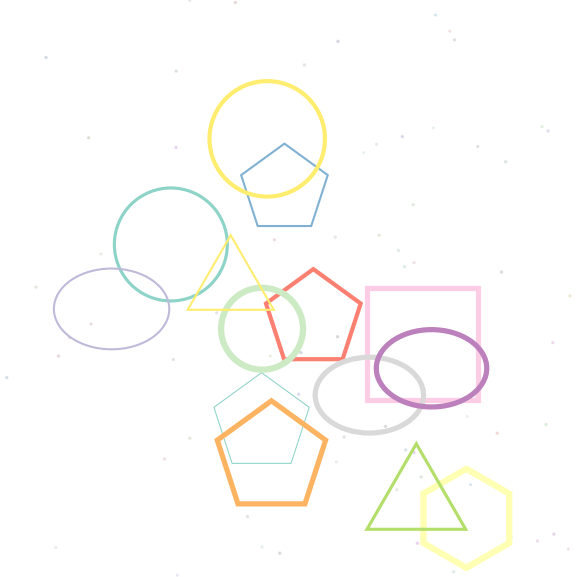[{"shape": "pentagon", "thickness": 0.5, "radius": 0.43, "center": [0.453, 0.267]}, {"shape": "circle", "thickness": 1.5, "radius": 0.49, "center": [0.296, 0.576]}, {"shape": "hexagon", "thickness": 3, "radius": 0.43, "center": [0.807, 0.102]}, {"shape": "oval", "thickness": 1, "radius": 0.5, "center": [0.193, 0.464]}, {"shape": "pentagon", "thickness": 2, "radius": 0.43, "center": [0.543, 0.447]}, {"shape": "pentagon", "thickness": 1, "radius": 0.39, "center": [0.493, 0.672]}, {"shape": "pentagon", "thickness": 2.5, "radius": 0.49, "center": [0.47, 0.206]}, {"shape": "triangle", "thickness": 1.5, "radius": 0.49, "center": [0.721, 0.132]}, {"shape": "square", "thickness": 2.5, "radius": 0.48, "center": [0.732, 0.403]}, {"shape": "oval", "thickness": 2.5, "radius": 0.47, "center": [0.64, 0.315]}, {"shape": "oval", "thickness": 2.5, "radius": 0.48, "center": [0.747, 0.361]}, {"shape": "circle", "thickness": 3, "radius": 0.35, "center": [0.454, 0.43]}, {"shape": "circle", "thickness": 2, "radius": 0.5, "center": [0.463, 0.759]}, {"shape": "triangle", "thickness": 1, "radius": 0.43, "center": [0.4, 0.506]}]